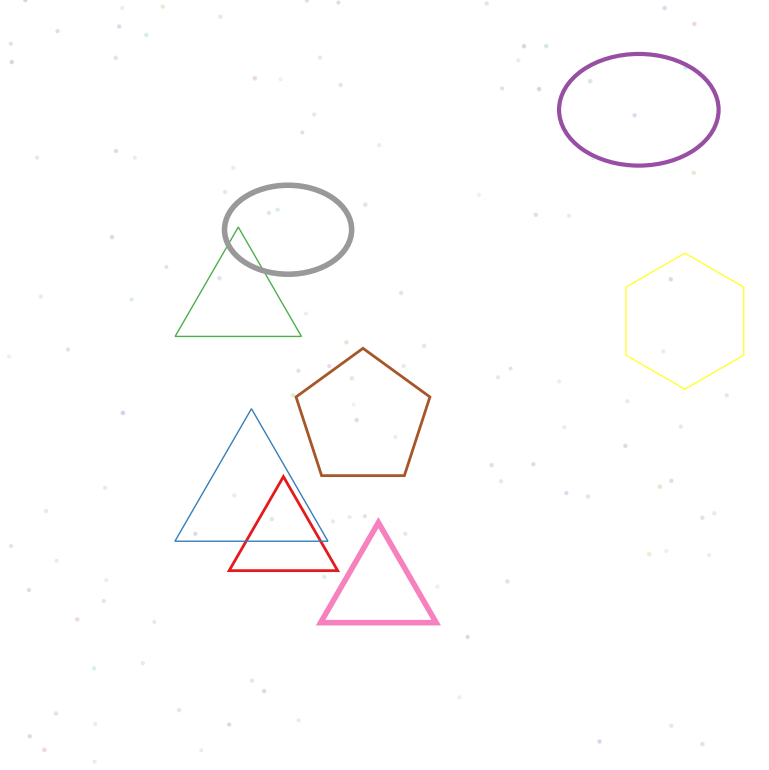[{"shape": "triangle", "thickness": 1, "radius": 0.41, "center": [0.368, 0.3]}, {"shape": "triangle", "thickness": 0.5, "radius": 0.57, "center": [0.327, 0.354]}, {"shape": "triangle", "thickness": 0.5, "radius": 0.47, "center": [0.309, 0.61]}, {"shape": "oval", "thickness": 1.5, "radius": 0.52, "center": [0.83, 0.857]}, {"shape": "hexagon", "thickness": 0.5, "radius": 0.44, "center": [0.889, 0.583]}, {"shape": "pentagon", "thickness": 1, "radius": 0.46, "center": [0.471, 0.456]}, {"shape": "triangle", "thickness": 2, "radius": 0.43, "center": [0.491, 0.235]}, {"shape": "oval", "thickness": 2, "radius": 0.41, "center": [0.374, 0.702]}]